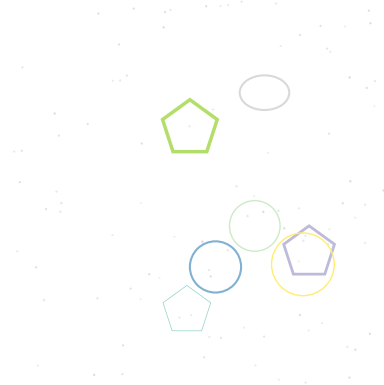[{"shape": "pentagon", "thickness": 0.5, "radius": 0.33, "center": [0.485, 0.194]}, {"shape": "pentagon", "thickness": 2, "radius": 0.35, "center": [0.803, 0.344]}, {"shape": "circle", "thickness": 1.5, "radius": 0.33, "center": [0.56, 0.307]}, {"shape": "pentagon", "thickness": 2.5, "radius": 0.37, "center": [0.493, 0.666]}, {"shape": "oval", "thickness": 1.5, "radius": 0.32, "center": [0.687, 0.759]}, {"shape": "circle", "thickness": 1, "radius": 0.33, "center": [0.662, 0.413]}, {"shape": "circle", "thickness": 1, "radius": 0.41, "center": [0.787, 0.313]}]